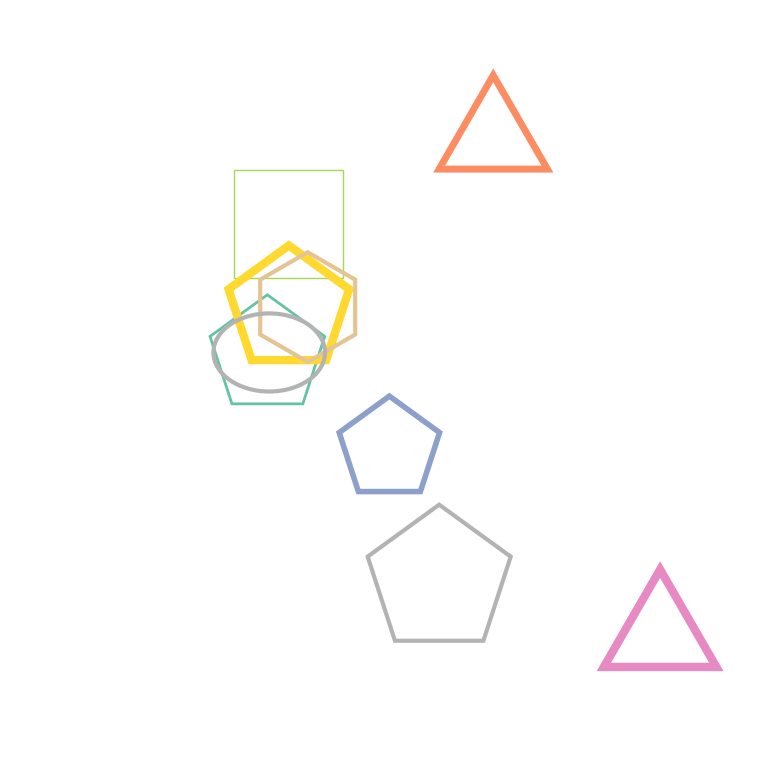[{"shape": "pentagon", "thickness": 1, "radius": 0.39, "center": [0.347, 0.539]}, {"shape": "triangle", "thickness": 2.5, "radius": 0.41, "center": [0.641, 0.821]}, {"shape": "pentagon", "thickness": 2, "radius": 0.34, "center": [0.506, 0.417]}, {"shape": "triangle", "thickness": 3, "radius": 0.42, "center": [0.857, 0.176]}, {"shape": "square", "thickness": 0.5, "radius": 0.35, "center": [0.375, 0.709]}, {"shape": "pentagon", "thickness": 3, "radius": 0.41, "center": [0.375, 0.599]}, {"shape": "hexagon", "thickness": 1.5, "radius": 0.36, "center": [0.4, 0.601]}, {"shape": "pentagon", "thickness": 1.5, "radius": 0.49, "center": [0.57, 0.247]}, {"shape": "oval", "thickness": 1.5, "radius": 0.36, "center": [0.35, 0.542]}]